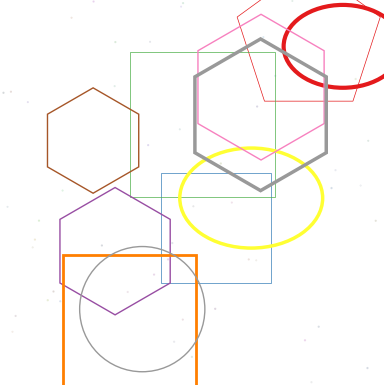[{"shape": "pentagon", "thickness": 0.5, "radius": 0.98, "center": [0.802, 0.895]}, {"shape": "oval", "thickness": 3, "radius": 0.77, "center": [0.89, 0.88]}, {"shape": "square", "thickness": 0.5, "radius": 0.71, "center": [0.561, 0.407]}, {"shape": "square", "thickness": 0.5, "radius": 0.94, "center": [0.527, 0.677]}, {"shape": "hexagon", "thickness": 1, "radius": 0.83, "center": [0.299, 0.348]}, {"shape": "square", "thickness": 2, "radius": 0.86, "center": [0.336, 0.166]}, {"shape": "oval", "thickness": 2.5, "radius": 0.93, "center": [0.653, 0.486]}, {"shape": "hexagon", "thickness": 1, "radius": 0.68, "center": [0.242, 0.635]}, {"shape": "hexagon", "thickness": 1, "radius": 0.95, "center": [0.678, 0.774]}, {"shape": "hexagon", "thickness": 2.5, "radius": 0.98, "center": [0.677, 0.702]}, {"shape": "circle", "thickness": 1, "radius": 0.81, "center": [0.369, 0.197]}]